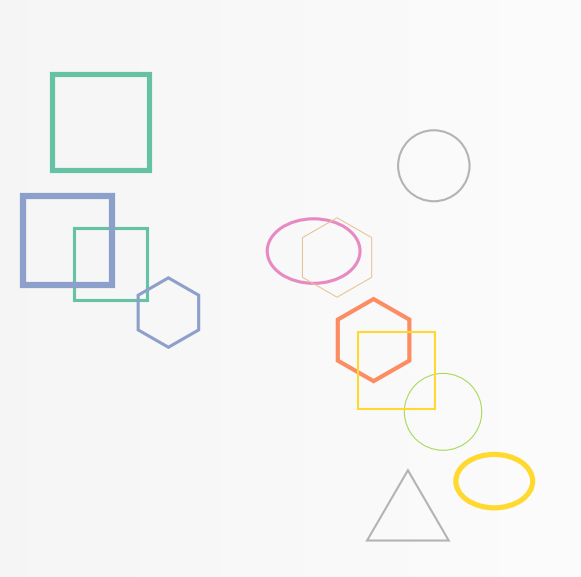[{"shape": "square", "thickness": 1.5, "radius": 0.31, "center": [0.189, 0.542]}, {"shape": "square", "thickness": 2.5, "radius": 0.41, "center": [0.173, 0.787]}, {"shape": "hexagon", "thickness": 2, "radius": 0.36, "center": [0.643, 0.41]}, {"shape": "hexagon", "thickness": 1.5, "radius": 0.3, "center": [0.29, 0.458]}, {"shape": "square", "thickness": 3, "radius": 0.38, "center": [0.117, 0.583]}, {"shape": "oval", "thickness": 1.5, "radius": 0.4, "center": [0.54, 0.564]}, {"shape": "circle", "thickness": 0.5, "radius": 0.33, "center": [0.762, 0.286]}, {"shape": "oval", "thickness": 2.5, "radius": 0.33, "center": [0.85, 0.166]}, {"shape": "square", "thickness": 1, "radius": 0.33, "center": [0.682, 0.357]}, {"shape": "hexagon", "thickness": 0.5, "radius": 0.34, "center": [0.58, 0.553]}, {"shape": "triangle", "thickness": 1, "radius": 0.41, "center": [0.702, 0.104]}, {"shape": "circle", "thickness": 1, "radius": 0.31, "center": [0.746, 0.712]}]